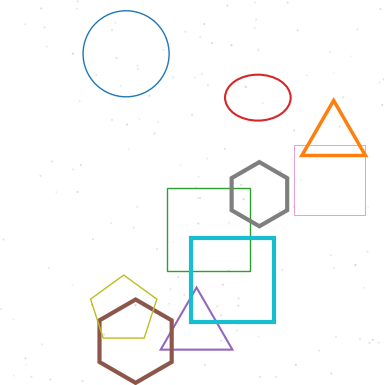[{"shape": "circle", "thickness": 1, "radius": 0.56, "center": [0.328, 0.86]}, {"shape": "triangle", "thickness": 2.5, "radius": 0.48, "center": [0.867, 0.644]}, {"shape": "square", "thickness": 1, "radius": 0.54, "center": [0.541, 0.404]}, {"shape": "oval", "thickness": 1.5, "radius": 0.43, "center": [0.67, 0.746]}, {"shape": "triangle", "thickness": 1.5, "radius": 0.54, "center": [0.511, 0.146]}, {"shape": "hexagon", "thickness": 3, "radius": 0.54, "center": [0.352, 0.114]}, {"shape": "square", "thickness": 0.5, "radius": 0.46, "center": [0.856, 0.532]}, {"shape": "hexagon", "thickness": 3, "radius": 0.42, "center": [0.674, 0.496]}, {"shape": "pentagon", "thickness": 1, "radius": 0.45, "center": [0.321, 0.195]}, {"shape": "square", "thickness": 3, "radius": 0.54, "center": [0.603, 0.273]}]